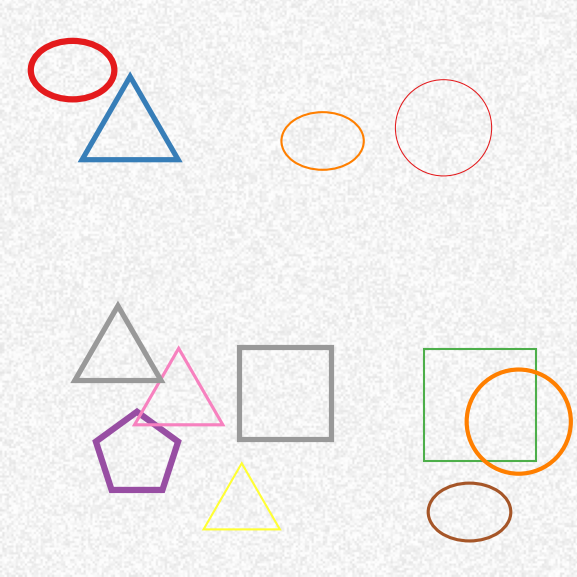[{"shape": "oval", "thickness": 3, "radius": 0.36, "center": [0.126, 0.878]}, {"shape": "circle", "thickness": 0.5, "radius": 0.42, "center": [0.768, 0.778]}, {"shape": "triangle", "thickness": 2.5, "radius": 0.48, "center": [0.225, 0.771]}, {"shape": "square", "thickness": 1, "radius": 0.48, "center": [0.831, 0.298]}, {"shape": "pentagon", "thickness": 3, "radius": 0.37, "center": [0.237, 0.211]}, {"shape": "oval", "thickness": 1, "radius": 0.36, "center": [0.559, 0.755]}, {"shape": "circle", "thickness": 2, "radius": 0.45, "center": [0.898, 0.269]}, {"shape": "triangle", "thickness": 1, "radius": 0.38, "center": [0.419, 0.121]}, {"shape": "oval", "thickness": 1.5, "radius": 0.36, "center": [0.813, 0.112]}, {"shape": "triangle", "thickness": 1.5, "radius": 0.44, "center": [0.309, 0.308]}, {"shape": "square", "thickness": 2.5, "radius": 0.4, "center": [0.494, 0.318]}, {"shape": "triangle", "thickness": 2.5, "radius": 0.43, "center": [0.204, 0.383]}]